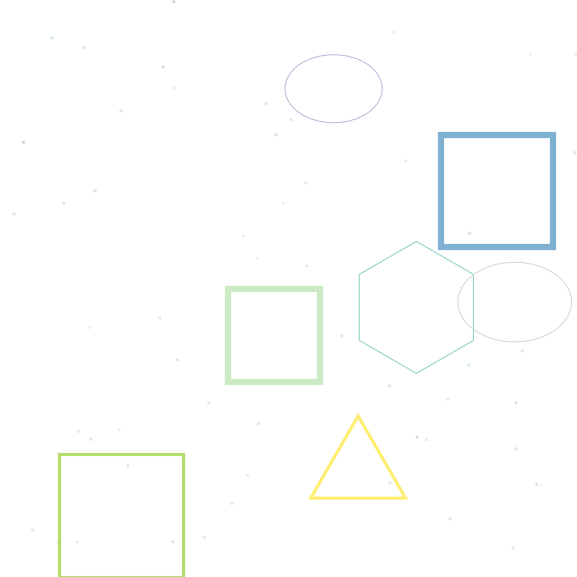[{"shape": "hexagon", "thickness": 0.5, "radius": 0.57, "center": [0.721, 0.467]}, {"shape": "oval", "thickness": 0.5, "radius": 0.42, "center": [0.578, 0.846]}, {"shape": "square", "thickness": 3, "radius": 0.48, "center": [0.861, 0.669]}, {"shape": "square", "thickness": 1.5, "radius": 0.53, "center": [0.21, 0.107]}, {"shape": "oval", "thickness": 0.5, "radius": 0.49, "center": [0.891, 0.476]}, {"shape": "square", "thickness": 3, "radius": 0.4, "center": [0.474, 0.419]}, {"shape": "triangle", "thickness": 1.5, "radius": 0.47, "center": [0.62, 0.184]}]